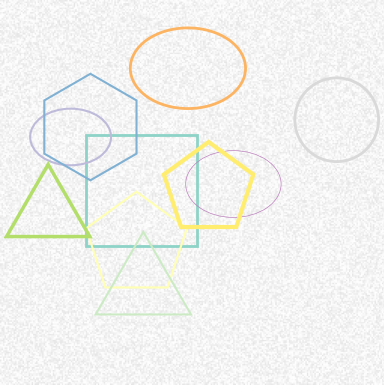[{"shape": "square", "thickness": 2, "radius": 0.72, "center": [0.367, 0.505]}, {"shape": "pentagon", "thickness": 1.5, "radius": 0.69, "center": [0.355, 0.365]}, {"shape": "oval", "thickness": 1.5, "radius": 0.53, "center": [0.183, 0.644]}, {"shape": "hexagon", "thickness": 1.5, "radius": 0.69, "center": [0.235, 0.67]}, {"shape": "oval", "thickness": 2, "radius": 0.75, "center": [0.488, 0.823]}, {"shape": "triangle", "thickness": 2.5, "radius": 0.62, "center": [0.125, 0.448]}, {"shape": "circle", "thickness": 2, "radius": 0.54, "center": [0.875, 0.689]}, {"shape": "oval", "thickness": 0.5, "radius": 0.62, "center": [0.606, 0.522]}, {"shape": "triangle", "thickness": 1.5, "radius": 0.71, "center": [0.372, 0.255]}, {"shape": "pentagon", "thickness": 3, "radius": 0.61, "center": [0.542, 0.509]}]